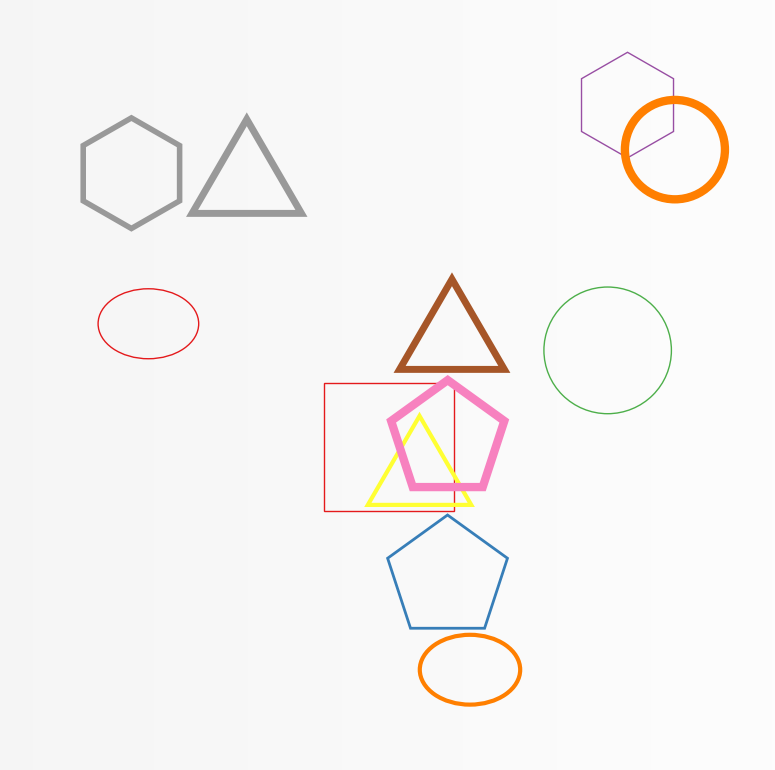[{"shape": "oval", "thickness": 0.5, "radius": 0.32, "center": [0.191, 0.58]}, {"shape": "square", "thickness": 0.5, "radius": 0.42, "center": [0.502, 0.419]}, {"shape": "pentagon", "thickness": 1, "radius": 0.41, "center": [0.577, 0.25]}, {"shape": "circle", "thickness": 0.5, "radius": 0.41, "center": [0.784, 0.545]}, {"shape": "hexagon", "thickness": 0.5, "radius": 0.34, "center": [0.81, 0.864]}, {"shape": "oval", "thickness": 1.5, "radius": 0.32, "center": [0.606, 0.13]}, {"shape": "circle", "thickness": 3, "radius": 0.32, "center": [0.871, 0.806]}, {"shape": "triangle", "thickness": 1.5, "radius": 0.39, "center": [0.541, 0.383]}, {"shape": "triangle", "thickness": 2.5, "radius": 0.39, "center": [0.583, 0.559]}, {"shape": "pentagon", "thickness": 3, "radius": 0.38, "center": [0.578, 0.43]}, {"shape": "hexagon", "thickness": 2, "radius": 0.36, "center": [0.17, 0.775]}, {"shape": "triangle", "thickness": 2.5, "radius": 0.41, "center": [0.318, 0.764]}]